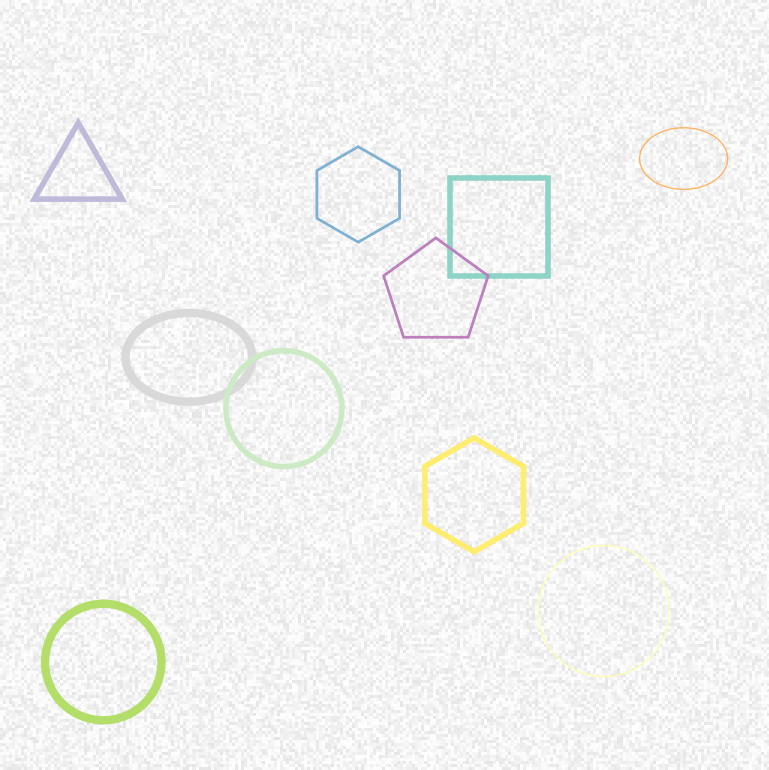[{"shape": "square", "thickness": 2, "radius": 0.32, "center": [0.648, 0.705]}, {"shape": "circle", "thickness": 0.5, "radius": 0.43, "center": [0.784, 0.206]}, {"shape": "triangle", "thickness": 2, "radius": 0.33, "center": [0.102, 0.774]}, {"shape": "hexagon", "thickness": 1, "radius": 0.31, "center": [0.465, 0.747]}, {"shape": "oval", "thickness": 0.5, "radius": 0.29, "center": [0.888, 0.794]}, {"shape": "circle", "thickness": 3, "radius": 0.38, "center": [0.134, 0.14]}, {"shape": "oval", "thickness": 3, "radius": 0.41, "center": [0.245, 0.536]}, {"shape": "pentagon", "thickness": 1, "radius": 0.36, "center": [0.566, 0.62]}, {"shape": "circle", "thickness": 2, "radius": 0.38, "center": [0.369, 0.469]}, {"shape": "hexagon", "thickness": 2, "radius": 0.37, "center": [0.616, 0.357]}]